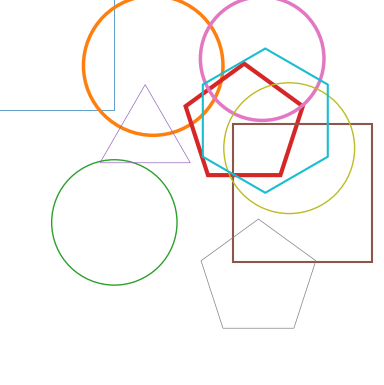[{"shape": "square", "thickness": 0.5, "radius": 0.78, "center": [0.141, 0.87]}, {"shape": "circle", "thickness": 2.5, "radius": 0.91, "center": [0.398, 0.83]}, {"shape": "circle", "thickness": 1, "radius": 0.81, "center": [0.297, 0.422]}, {"shape": "pentagon", "thickness": 3, "radius": 0.8, "center": [0.634, 0.675]}, {"shape": "triangle", "thickness": 0.5, "radius": 0.68, "center": [0.377, 0.645]}, {"shape": "square", "thickness": 1.5, "radius": 0.9, "center": [0.786, 0.499]}, {"shape": "circle", "thickness": 2.5, "radius": 0.8, "center": [0.681, 0.848]}, {"shape": "pentagon", "thickness": 0.5, "radius": 0.78, "center": [0.671, 0.274]}, {"shape": "circle", "thickness": 1, "radius": 0.85, "center": [0.751, 0.615]}, {"shape": "hexagon", "thickness": 1.5, "radius": 0.94, "center": [0.689, 0.687]}]